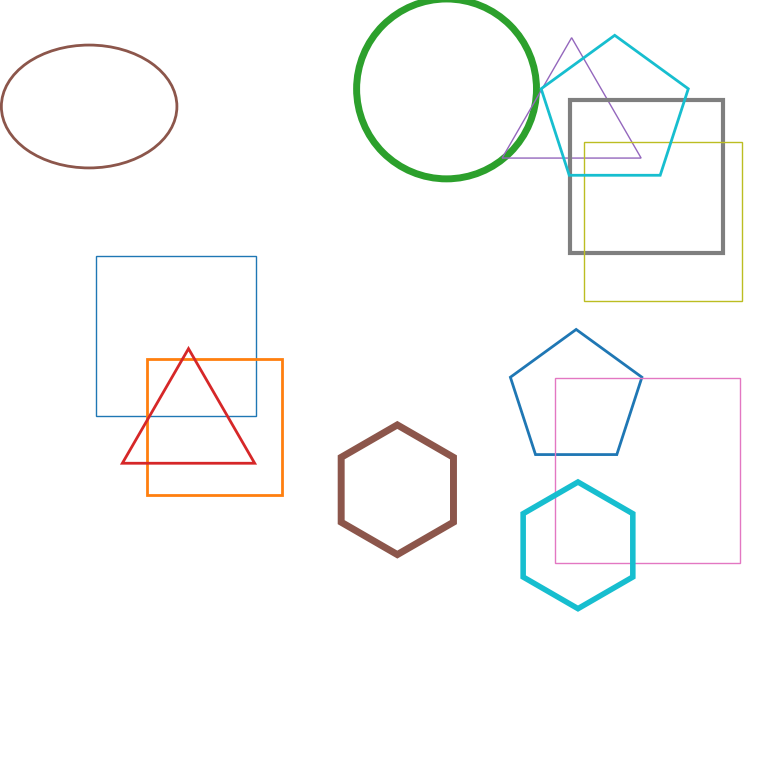[{"shape": "pentagon", "thickness": 1, "radius": 0.45, "center": [0.748, 0.482]}, {"shape": "square", "thickness": 0.5, "radius": 0.52, "center": [0.229, 0.563]}, {"shape": "square", "thickness": 1, "radius": 0.44, "center": [0.278, 0.445]}, {"shape": "circle", "thickness": 2.5, "radius": 0.58, "center": [0.58, 0.885]}, {"shape": "triangle", "thickness": 1, "radius": 0.5, "center": [0.245, 0.448]}, {"shape": "triangle", "thickness": 0.5, "radius": 0.52, "center": [0.742, 0.847]}, {"shape": "hexagon", "thickness": 2.5, "radius": 0.42, "center": [0.516, 0.364]}, {"shape": "oval", "thickness": 1, "radius": 0.57, "center": [0.116, 0.862]}, {"shape": "square", "thickness": 0.5, "radius": 0.6, "center": [0.841, 0.389]}, {"shape": "square", "thickness": 1.5, "radius": 0.49, "center": [0.84, 0.771]}, {"shape": "square", "thickness": 0.5, "radius": 0.52, "center": [0.861, 0.712]}, {"shape": "pentagon", "thickness": 1, "radius": 0.5, "center": [0.798, 0.854]}, {"shape": "hexagon", "thickness": 2, "radius": 0.41, "center": [0.751, 0.292]}]